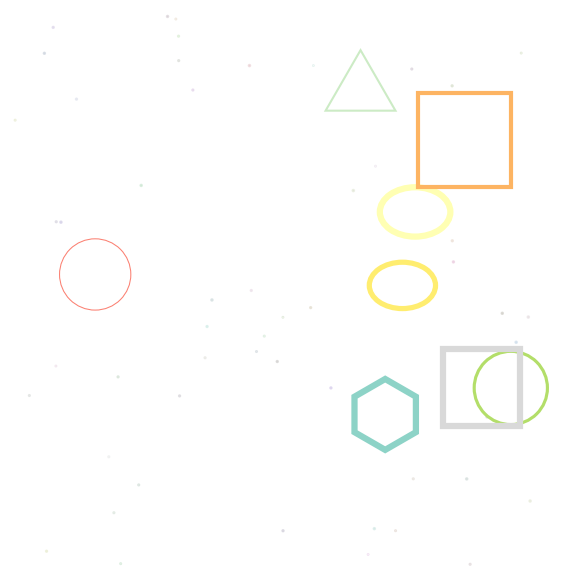[{"shape": "hexagon", "thickness": 3, "radius": 0.31, "center": [0.667, 0.281]}, {"shape": "oval", "thickness": 3, "radius": 0.31, "center": [0.719, 0.632]}, {"shape": "circle", "thickness": 0.5, "radius": 0.31, "center": [0.165, 0.524]}, {"shape": "square", "thickness": 2, "radius": 0.4, "center": [0.804, 0.757]}, {"shape": "circle", "thickness": 1.5, "radius": 0.32, "center": [0.885, 0.327]}, {"shape": "square", "thickness": 3, "radius": 0.33, "center": [0.833, 0.327]}, {"shape": "triangle", "thickness": 1, "radius": 0.35, "center": [0.624, 0.842]}, {"shape": "oval", "thickness": 2.5, "radius": 0.29, "center": [0.697, 0.505]}]